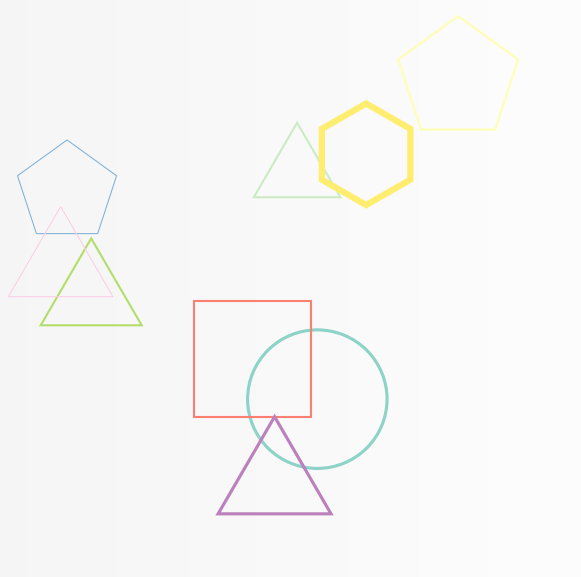[{"shape": "circle", "thickness": 1.5, "radius": 0.6, "center": [0.546, 0.308]}, {"shape": "pentagon", "thickness": 1, "radius": 0.54, "center": [0.788, 0.863]}, {"shape": "square", "thickness": 1, "radius": 0.5, "center": [0.435, 0.378]}, {"shape": "pentagon", "thickness": 0.5, "radius": 0.45, "center": [0.115, 0.667]}, {"shape": "triangle", "thickness": 1, "radius": 0.5, "center": [0.157, 0.486]}, {"shape": "triangle", "thickness": 0.5, "radius": 0.52, "center": [0.104, 0.537]}, {"shape": "triangle", "thickness": 1.5, "radius": 0.56, "center": [0.472, 0.165]}, {"shape": "triangle", "thickness": 1, "radius": 0.43, "center": [0.511, 0.701]}, {"shape": "hexagon", "thickness": 3, "radius": 0.44, "center": [0.63, 0.732]}]